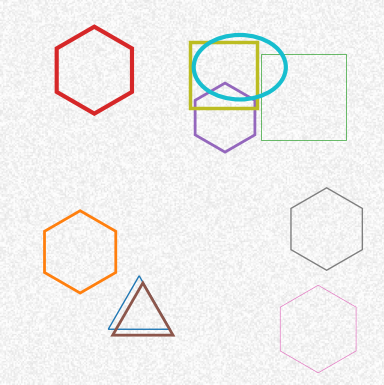[{"shape": "triangle", "thickness": 1, "radius": 0.46, "center": [0.361, 0.191]}, {"shape": "hexagon", "thickness": 2, "radius": 0.53, "center": [0.208, 0.346]}, {"shape": "square", "thickness": 0.5, "radius": 0.56, "center": [0.788, 0.748]}, {"shape": "hexagon", "thickness": 3, "radius": 0.56, "center": [0.245, 0.818]}, {"shape": "hexagon", "thickness": 2, "radius": 0.45, "center": [0.584, 0.695]}, {"shape": "triangle", "thickness": 2, "radius": 0.45, "center": [0.371, 0.175]}, {"shape": "hexagon", "thickness": 0.5, "radius": 0.57, "center": [0.826, 0.145]}, {"shape": "hexagon", "thickness": 1, "radius": 0.54, "center": [0.848, 0.405]}, {"shape": "square", "thickness": 2.5, "radius": 0.43, "center": [0.581, 0.806]}, {"shape": "oval", "thickness": 3, "radius": 0.6, "center": [0.623, 0.825]}]